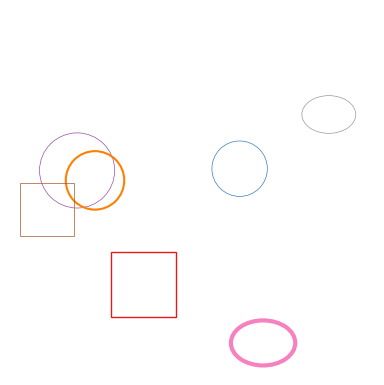[{"shape": "square", "thickness": 1, "radius": 0.42, "center": [0.374, 0.261]}, {"shape": "circle", "thickness": 0.5, "radius": 0.36, "center": [0.622, 0.562]}, {"shape": "circle", "thickness": 0.5, "radius": 0.49, "center": [0.2, 0.557]}, {"shape": "circle", "thickness": 1.5, "radius": 0.38, "center": [0.247, 0.531]}, {"shape": "square", "thickness": 0.5, "radius": 0.35, "center": [0.123, 0.456]}, {"shape": "oval", "thickness": 3, "radius": 0.42, "center": [0.683, 0.109]}, {"shape": "oval", "thickness": 0.5, "radius": 0.35, "center": [0.854, 0.703]}]